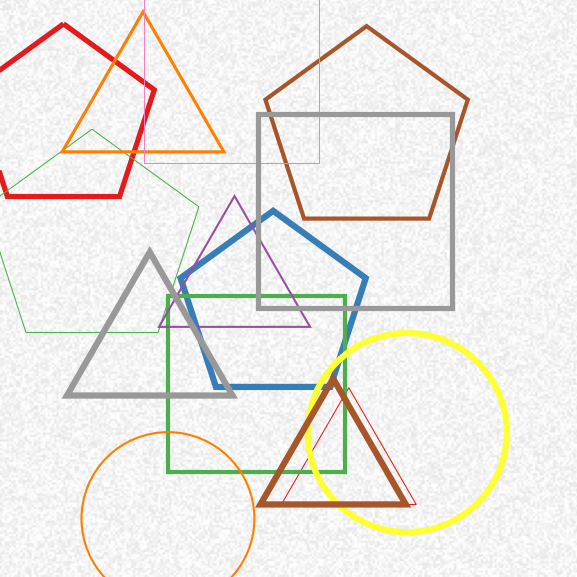[{"shape": "triangle", "thickness": 0.5, "radius": 0.67, "center": [0.604, 0.193]}, {"shape": "pentagon", "thickness": 2.5, "radius": 0.83, "center": [0.11, 0.793]}, {"shape": "pentagon", "thickness": 3, "radius": 0.84, "center": [0.473, 0.465]}, {"shape": "square", "thickness": 2, "radius": 0.76, "center": [0.444, 0.334]}, {"shape": "pentagon", "thickness": 0.5, "radius": 0.97, "center": [0.159, 0.581]}, {"shape": "triangle", "thickness": 1, "radius": 0.76, "center": [0.406, 0.509]}, {"shape": "circle", "thickness": 1, "radius": 0.75, "center": [0.291, 0.101]}, {"shape": "triangle", "thickness": 1.5, "radius": 0.81, "center": [0.248, 0.817]}, {"shape": "circle", "thickness": 3, "radius": 0.86, "center": [0.705, 0.25]}, {"shape": "pentagon", "thickness": 2, "radius": 0.92, "center": [0.635, 0.77]}, {"shape": "triangle", "thickness": 3, "radius": 0.73, "center": [0.577, 0.198]}, {"shape": "square", "thickness": 0.5, "radius": 0.76, "center": [0.401, 0.869]}, {"shape": "triangle", "thickness": 3, "radius": 0.83, "center": [0.259, 0.397]}, {"shape": "square", "thickness": 2.5, "radius": 0.84, "center": [0.615, 0.634]}]